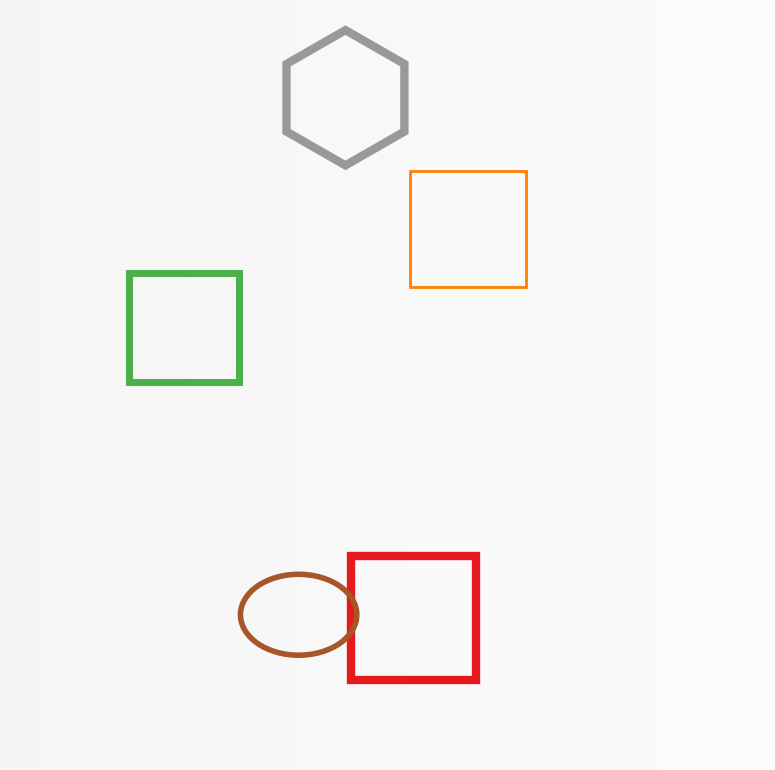[{"shape": "square", "thickness": 3, "radius": 0.4, "center": [0.533, 0.197]}, {"shape": "square", "thickness": 2.5, "radius": 0.35, "center": [0.237, 0.575]}, {"shape": "square", "thickness": 1, "radius": 0.38, "center": [0.604, 0.703]}, {"shape": "oval", "thickness": 2, "radius": 0.38, "center": [0.385, 0.202]}, {"shape": "hexagon", "thickness": 3, "radius": 0.44, "center": [0.446, 0.873]}]